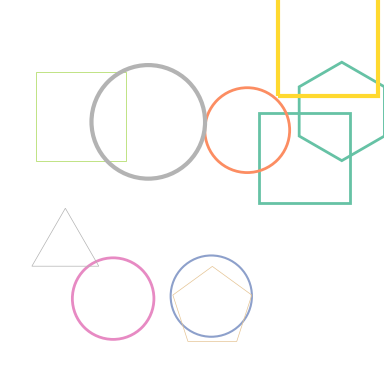[{"shape": "square", "thickness": 2, "radius": 0.59, "center": [0.791, 0.59]}, {"shape": "hexagon", "thickness": 2, "radius": 0.64, "center": [0.888, 0.711]}, {"shape": "circle", "thickness": 2, "radius": 0.55, "center": [0.642, 0.662]}, {"shape": "circle", "thickness": 1.5, "radius": 0.53, "center": [0.549, 0.231]}, {"shape": "circle", "thickness": 2, "radius": 0.53, "center": [0.294, 0.224]}, {"shape": "square", "thickness": 0.5, "radius": 0.58, "center": [0.211, 0.698]}, {"shape": "square", "thickness": 3, "radius": 0.65, "center": [0.852, 0.881]}, {"shape": "pentagon", "thickness": 0.5, "radius": 0.54, "center": [0.552, 0.2]}, {"shape": "circle", "thickness": 3, "radius": 0.74, "center": [0.385, 0.683]}, {"shape": "triangle", "thickness": 0.5, "radius": 0.5, "center": [0.17, 0.359]}]